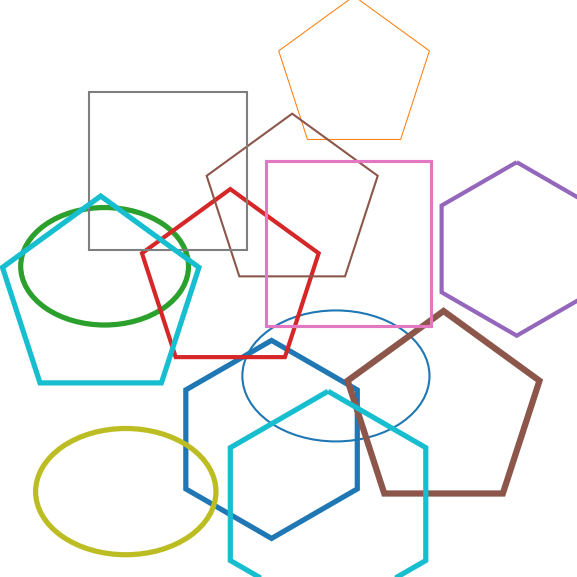[{"shape": "hexagon", "thickness": 2.5, "radius": 0.86, "center": [0.47, 0.238]}, {"shape": "oval", "thickness": 1, "radius": 0.81, "center": [0.582, 0.348]}, {"shape": "pentagon", "thickness": 0.5, "radius": 0.69, "center": [0.613, 0.869]}, {"shape": "oval", "thickness": 2.5, "radius": 0.73, "center": [0.181, 0.538]}, {"shape": "pentagon", "thickness": 2, "radius": 0.8, "center": [0.399, 0.511]}, {"shape": "hexagon", "thickness": 2, "radius": 0.75, "center": [0.895, 0.568]}, {"shape": "pentagon", "thickness": 3, "radius": 0.87, "center": [0.768, 0.286]}, {"shape": "pentagon", "thickness": 1, "radius": 0.78, "center": [0.506, 0.647]}, {"shape": "square", "thickness": 1.5, "radius": 0.71, "center": [0.603, 0.577]}, {"shape": "square", "thickness": 1, "radius": 0.68, "center": [0.291, 0.703]}, {"shape": "oval", "thickness": 2.5, "radius": 0.78, "center": [0.218, 0.148]}, {"shape": "hexagon", "thickness": 2.5, "radius": 0.98, "center": [0.568, 0.126]}, {"shape": "pentagon", "thickness": 2.5, "radius": 0.89, "center": [0.174, 0.481]}]